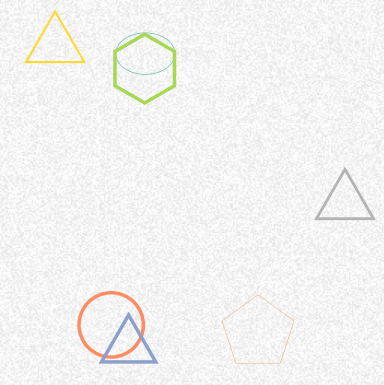[{"shape": "oval", "thickness": 0.5, "radius": 0.38, "center": [0.378, 0.861]}, {"shape": "circle", "thickness": 2.5, "radius": 0.42, "center": [0.289, 0.156]}, {"shape": "triangle", "thickness": 2.5, "radius": 0.41, "center": [0.334, 0.101]}, {"shape": "hexagon", "thickness": 2.5, "radius": 0.45, "center": [0.376, 0.822]}, {"shape": "triangle", "thickness": 1.5, "radius": 0.44, "center": [0.143, 0.883]}, {"shape": "pentagon", "thickness": 0.5, "radius": 0.49, "center": [0.67, 0.136]}, {"shape": "triangle", "thickness": 2, "radius": 0.43, "center": [0.896, 0.475]}]